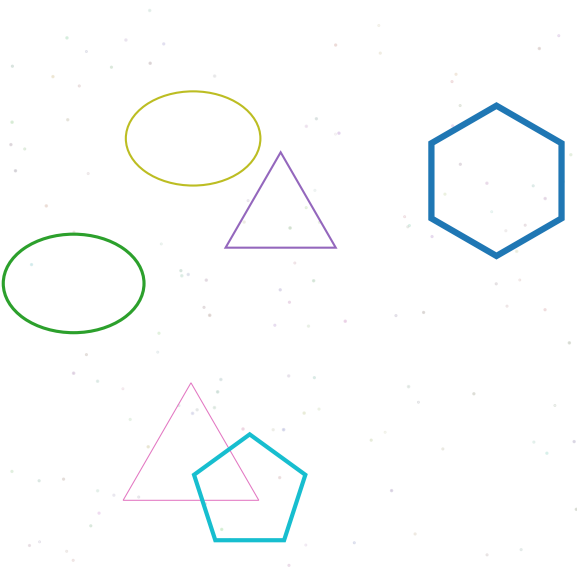[{"shape": "hexagon", "thickness": 3, "radius": 0.65, "center": [0.86, 0.686]}, {"shape": "oval", "thickness": 1.5, "radius": 0.61, "center": [0.128, 0.508]}, {"shape": "triangle", "thickness": 1, "radius": 0.55, "center": [0.486, 0.625]}, {"shape": "triangle", "thickness": 0.5, "radius": 0.68, "center": [0.331, 0.201]}, {"shape": "oval", "thickness": 1, "radius": 0.58, "center": [0.334, 0.759]}, {"shape": "pentagon", "thickness": 2, "radius": 0.51, "center": [0.432, 0.146]}]